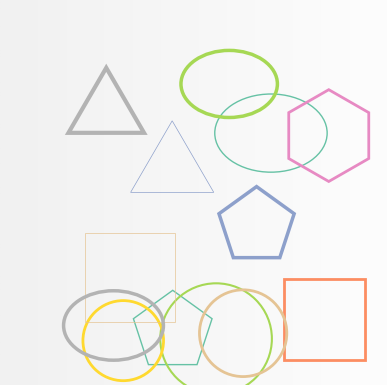[{"shape": "oval", "thickness": 1, "radius": 0.73, "center": [0.699, 0.654]}, {"shape": "pentagon", "thickness": 1, "radius": 0.53, "center": [0.446, 0.139]}, {"shape": "square", "thickness": 2, "radius": 0.53, "center": [0.837, 0.169]}, {"shape": "triangle", "thickness": 0.5, "radius": 0.62, "center": [0.444, 0.562]}, {"shape": "pentagon", "thickness": 2.5, "radius": 0.51, "center": [0.662, 0.413]}, {"shape": "hexagon", "thickness": 2, "radius": 0.6, "center": [0.848, 0.648]}, {"shape": "circle", "thickness": 1.5, "radius": 0.72, "center": [0.558, 0.12]}, {"shape": "oval", "thickness": 2.5, "radius": 0.62, "center": [0.591, 0.782]}, {"shape": "circle", "thickness": 2, "radius": 0.52, "center": [0.318, 0.115]}, {"shape": "circle", "thickness": 2, "radius": 0.56, "center": [0.627, 0.135]}, {"shape": "square", "thickness": 0.5, "radius": 0.58, "center": [0.335, 0.28]}, {"shape": "oval", "thickness": 2.5, "radius": 0.64, "center": [0.293, 0.155]}, {"shape": "triangle", "thickness": 3, "radius": 0.56, "center": [0.274, 0.711]}]